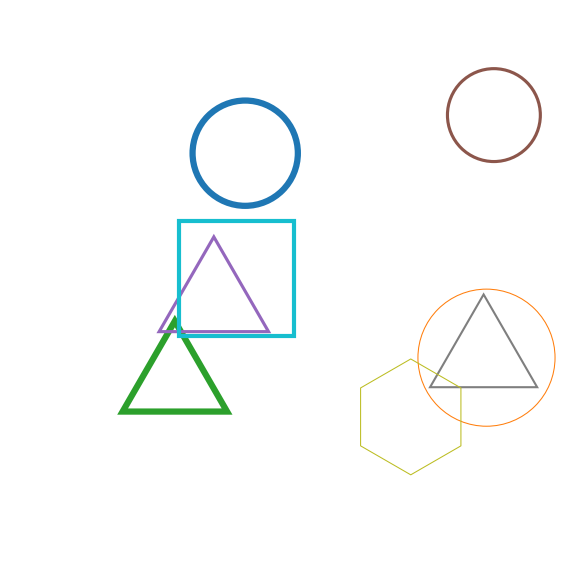[{"shape": "circle", "thickness": 3, "radius": 0.46, "center": [0.425, 0.734]}, {"shape": "circle", "thickness": 0.5, "radius": 0.59, "center": [0.842, 0.38]}, {"shape": "triangle", "thickness": 3, "radius": 0.52, "center": [0.303, 0.339]}, {"shape": "triangle", "thickness": 1.5, "radius": 0.55, "center": [0.37, 0.48]}, {"shape": "circle", "thickness": 1.5, "radius": 0.4, "center": [0.855, 0.8]}, {"shape": "triangle", "thickness": 1, "radius": 0.54, "center": [0.837, 0.382]}, {"shape": "hexagon", "thickness": 0.5, "radius": 0.5, "center": [0.711, 0.277]}, {"shape": "square", "thickness": 2, "radius": 0.5, "center": [0.409, 0.516]}]